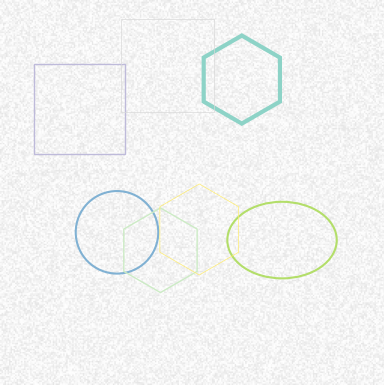[{"shape": "hexagon", "thickness": 3, "radius": 0.57, "center": [0.628, 0.793]}, {"shape": "square", "thickness": 1, "radius": 0.58, "center": [0.207, 0.718]}, {"shape": "circle", "thickness": 1.5, "radius": 0.54, "center": [0.304, 0.397]}, {"shape": "oval", "thickness": 1.5, "radius": 0.71, "center": [0.733, 0.376]}, {"shape": "square", "thickness": 0.5, "radius": 0.6, "center": [0.435, 0.83]}, {"shape": "hexagon", "thickness": 1, "radius": 0.55, "center": [0.417, 0.35]}, {"shape": "hexagon", "thickness": 0.5, "radius": 0.59, "center": [0.518, 0.404]}]